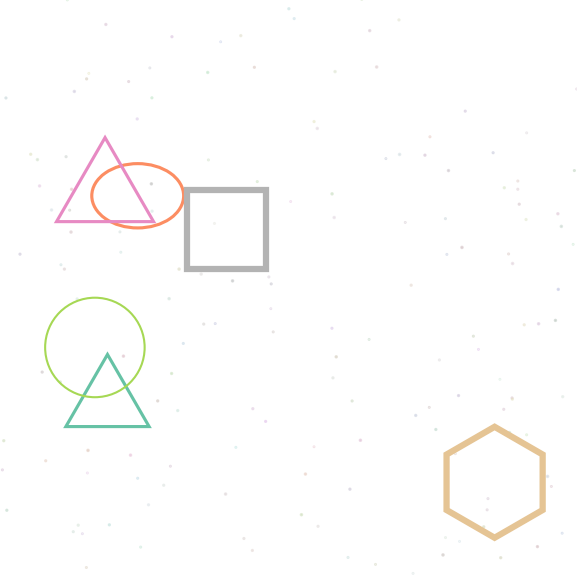[{"shape": "triangle", "thickness": 1.5, "radius": 0.42, "center": [0.186, 0.302]}, {"shape": "oval", "thickness": 1.5, "radius": 0.4, "center": [0.238, 0.66]}, {"shape": "triangle", "thickness": 1.5, "radius": 0.48, "center": [0.182, 0.664]}, {"shape": "circle", "thickness": 1, "radius": 0.43, "center": [0.164, 0.397]}, {"shape": "hexagon", "thickness": 3, "radius": 0.48, "center": [0.856, 0.164]}, {"shape": "square", "thickness": 3, "radius": 0.34, "center": [0.393, 0.601]}]